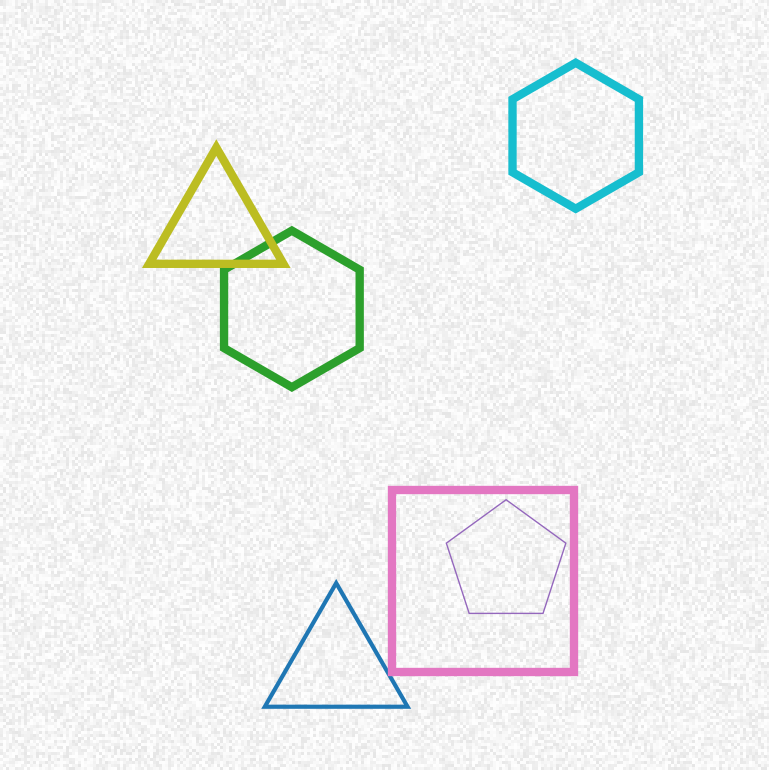[{"shape": "triangle", "thickness": 1.5, "radius": 0.54, "center": [0.437, 0.136]}, {"shape": "hexagon", "thickness": 3, "radius": 0.51, "center": [0.379, 0.599]}, {"shape": "pentagon", "thickness": 0.5, "radius": 0.41, "center": [0.657, 0.269]}, {"shape": "square", "thickness": 3, "radius": 0.59, "center": [0.627, 0.245]}, {"shape": "triangle", "thickness": 3, "radius": 0.5, "center": [0.281, 0.708]}, {"shape": "hexagon", "thickness": 3, "radius": 0.47, "center": [0.748, 0.824]}]